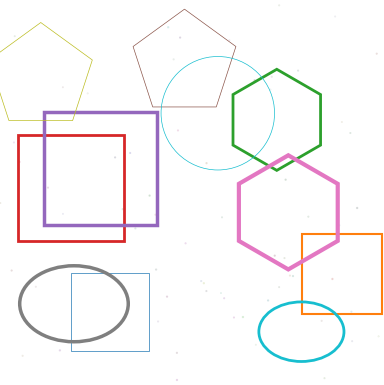[{"shape": "square", "thickness": 0.5, "radius": 0.5, "center": [0.286, 0.19]}, {"shape": "square", "thickness": 1.5, "radius": 0.52, "center": [0.888, 0.288]}, {"shape": "hexagon", "thickness": 2, "radius": 0.66, "center": [0.719, 0.689]}, {"shape": "square", "thickness": 2, "radius": 0.69, "center": [0.183, 0.512]}, {"shape": "square", "thickness": 2.5, "radius": 0.74, "center": [0.26, 0.562]}, {"shape": "pentagon", "thickness": 0.5, "radius": 0.7, "center": [0.479, 0.836]}, {"shape": "hexagon", "thickness": 3, "radius": 0.74, "center": [0.749, 0.448]}, {"shape": "oval", "thickness": 2.5, "radius": 0.7, "center": [0.192, 0.211]}, {"shape": "pentagon", "thickness": 0.5, "radius": 0.7, "center": [0.106, 0.801]}, {"shape": "circle", "thickness": 0.5, "radius": 0.74, "center": [0.566, 0.706]}, {"shape": "oval", "thickness": 2, "radius": 0.55, "center": [0.783, 0.138]}]